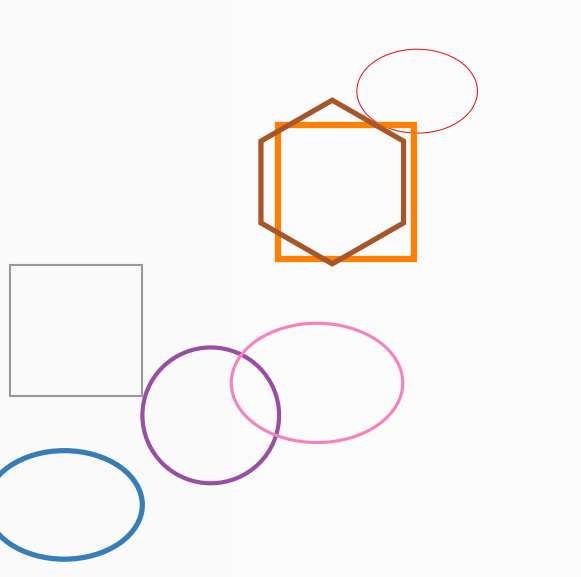[{"shape": "oval", "thickness": 0.5, "radius": 0.52, "center": [0.718, 0.841]}, {"shape": "oval", "thickness": 2.5, "radius": 0.67, "center": [0.111, 0.125]}, {"shape": "circle", "thickness": 2, "radius": 0.59, "center": [0.363, 0.28]}, {"shape": "square", "thickness": 3, "radius": 0.58, "center": [0.596, 0.667]}, {"shape": "hexagon", "thickness": 2.5, "radius": 0.71, "center": [0.572, 0.684]}, {"shape": "oval", "thickness": 1.5, "radius": 0.74, "center": [0.545, 0.336]}, {"shape": "square", "thickness": 1, "radius": 0.57, "center": [0.131, 0.427]}]